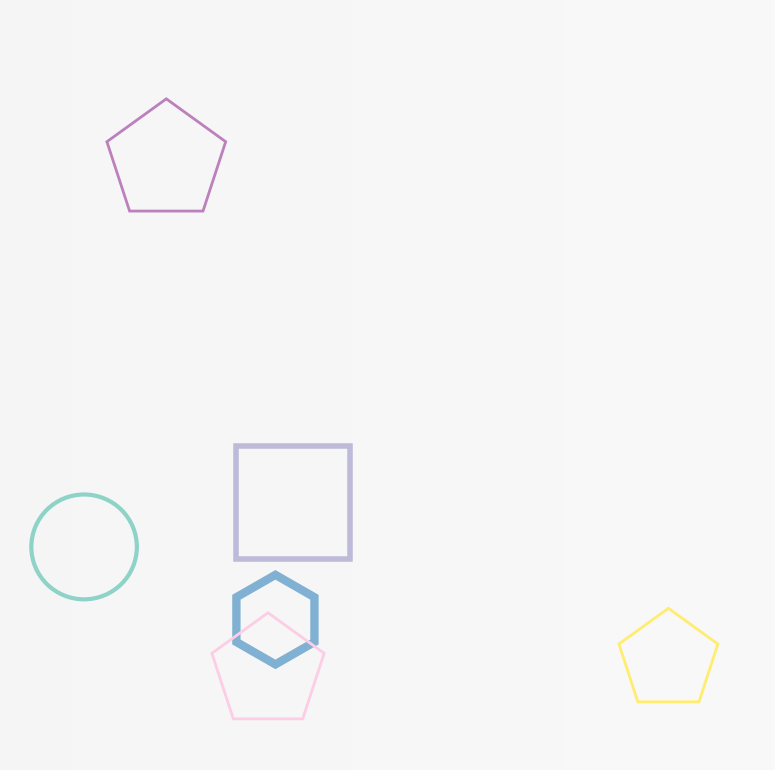[{"shape": "circle", "thickness": 1.5, "radius": 0.34, "center": [0.109, 0.29]}, {"shape": "square", "thickness": 2, "radius": 0.37, "center": [0.378, 0.348]}, {"shape": "hexagon", "thickness": 3, "radius": 0.29, "center": [0.355, 0.195]}, {"shape": "pentagon", "thickness": 1, "radius": 0.38, "center": [0.346, 0.128]}, {"shape": "pentagon", "thickness": 1, "radius": 0.4, "center": [0.215, 0.791]}, {"shape": "pentagon", "thickness": 1, "radius": 0.34, "center": [0.862, 0.143]}]